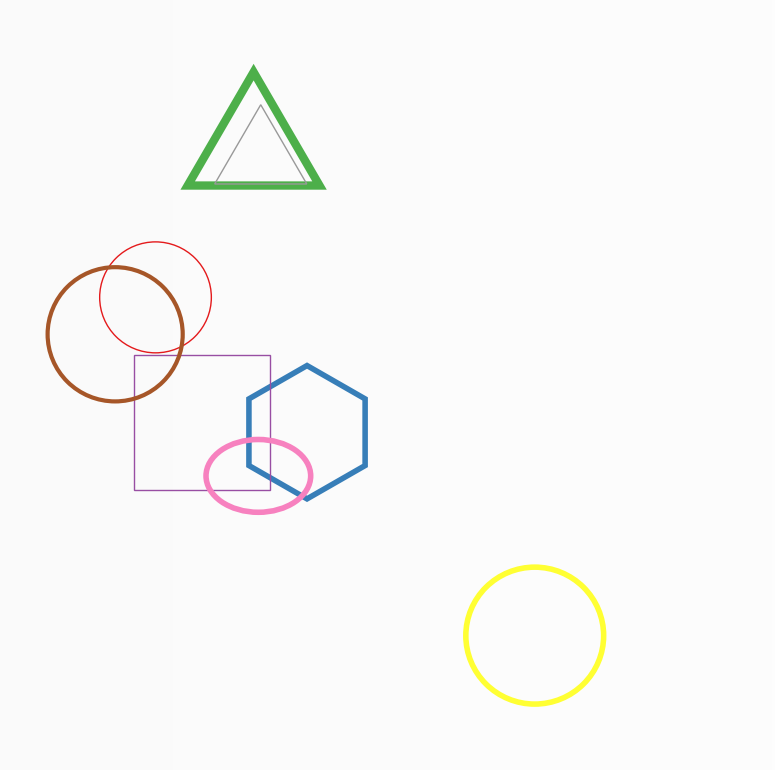[{"shape": "circle", "thickness": 0.5, "radius": 0.36, "center": [0.201, 0.614]}, {"shape": "hexagon", "thickness": 2, "radius": 0.43, "center": [0.396, 0.439]}, {"shape": "triangle", "thickness": 3, "radius": 0.49, "center": [0.327, 0.808]}, {"shape": "square", "thickness": 0.5, "radius": 0.44, "center": [0.261, 0.452]}, {"shape": "circle", "thickness": 2, "radius": 0.44, "center": [0.69, 0.175]}, {"shape": "circle", "thickness": 1.5, "radius": 0.44, "center": [0.149, 0.566]}, {"shape": "oval", "thickness": 2, "radius": 0.34, "center": [0.333, 0.382]}, {"shape": "triangle", "thickness": 0.5, "radius": 0.34, "center": [0.336, 0.795]}]